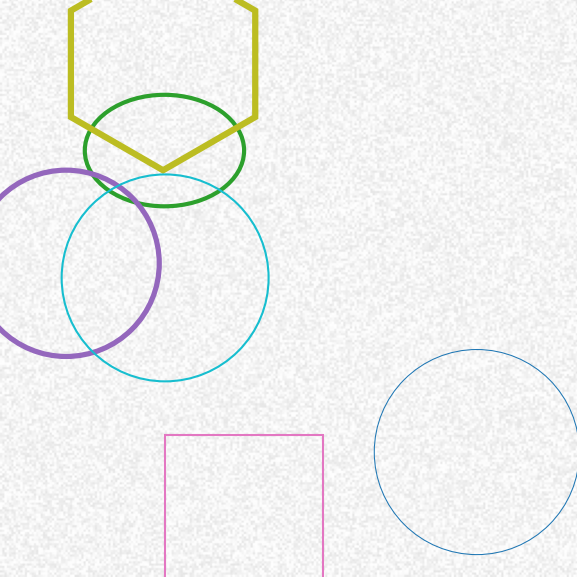[{"shape": "circle", "thickness": 0.5, "radius": 0.89, "center": [0.826, 0.216]}, {"shape": "oval", "thickness": 2, "radius": 0.69, "center": [0.285, 0.738]}, {"shape": "circle", "thickness": 2.5, "radius": 0.81, "center": [0.114, 0.543]}, {"shape": "square", "thickness": 1, "radius": 0.68, "center": [0.422, 0.109]}, {"shape": "hexagon", "thickness": 3, "radius": 0.92, "center": [0.282, 0.889]}, {"shape": "circle", "thickness": 1, "radius": 0.9, "center": [0.286, 0.518]}]